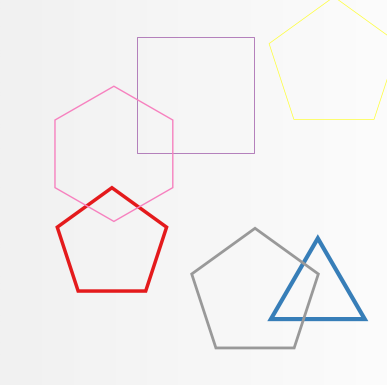[{"shape": "pentagon", "thickness": 2.5, "radius": 0.74, "center": [0.289, 0.364]}, {"shape": "triangle", "thickness": 3, "radius": 0.7, "center": [0.82, 0.241]}, {"shape": "square", "thickness": 0.5, "radius": 0.76, "center": [0.505, 0.752]}, {"shape": "pentagon", "thickness": 0.5, "radius": 0.88, "center": [0.862, 0.832]}, {"shape": "hexagon", "thickness": 1, "radius": 0.88, "center": [0.294, 0.6]}, {"shape": "pentagon", "thickness": 2, "radius": 0.86, "center": [0.658, 0.235]}]